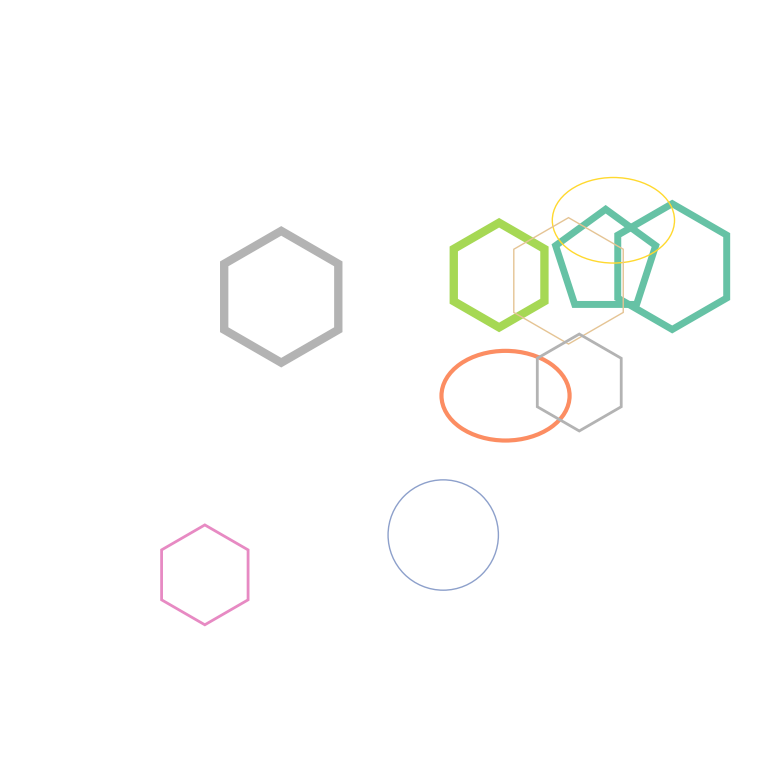[{"shape": "pentagon", "thickness": 2.5, "radius": 0.34, "center": [0.787, 0.66]}, {"shape": "hexagon", "thickness": 2.5, "radius": 0.41, "center": [0.873, 0.654]}, {"shape": "oval", "thickness": 1.5, "radius": 0.42, "center": [0.657, 0.486]}, {"shape": "circle", "thickness": 0.5, "radius": 0.36, "center": [0.576, 0.305]}, {"shape": "hexagon", "thickness": 1, "radius": 0.32, "center": [0.266, 0.253]}, {"shape": "hexagon", "thickness": 3, "radius": 0.34, "center": [0.648, 0.643]}, {"shape": "oval", "thickness": 0.5, "radius": 0.4, "center": [0.797, 0.714]}, {"shape": "hexagon", "thickness": 0.5, "radius": 0.41, "center": [0.738, 0.635]}, {"shape": "hexagon", "thickness": 3, "radius": 0.43, "center": [0.365, 0.615]}, {"shape": "hexagon", "thickness": 1, "radius": 0.31, "center": [0.752, 0.503]}]